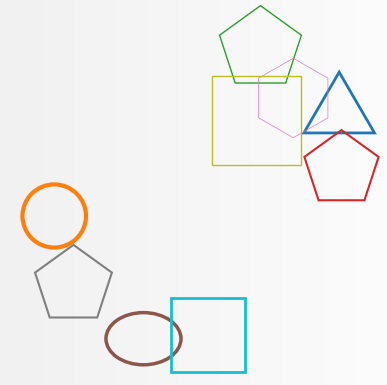[{"shape": "triangle", "thickness": 2, "radius": 0.53, "center": [0.875, 0.707]}, {"shape": "circle", "thickness": 3, "radius": 0.41, "center": [0.14, 0.439]}, {"shape": "pentagon", "thickness": 1, "radius": 0.56, "center": [0.672, 0.874]}, {"shape": "pentagon", "thickness": 1.5, "radius": 0.5, "center": [0.881, 0.561]}, {"shape": "oval", "thickness": 2.5, "radius": 0.48, "center": [0.37, 0.12]}, {"shape": "hexagon", "thickness": 0.5, "radius": 0.52, "center": [0.757, 0.746]}, {"shape": "pentagon", "thickness": 1.5, "radius": 0.52, "center": [0.19, 0.26]}, {"shape": "square", "thickness": 1, "radius": 0.58, "center": [0.662, 0.686]}, {"shape": "square", "thickness": 2, "radius": 0.48, "center": [0.538, 0.129]}]